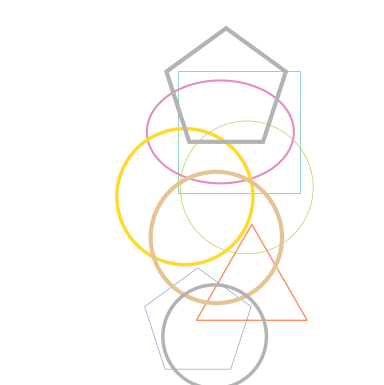[{"shape": "square", "thickness": 0.5, "radius": 0.79, "center": [0.62, 0.656]}, {"shape": "triangle", "thickness": 1, "radius": 0.83, "center": [0.654, 0.251]}, {"shape": "pentagon", "thickness": 0.5, "radius": 0.73, "center": [0.514, 0.159]}, {"shape": "oval", "thickness": 1.5, "radius": 0.95, "center": [0.572, 0.657]}, {"shape": "circle", "thickness": 0.5, "radius": 0.86, "center": [0.641, 0.513]}, {"shape": "circle", "thickness": 2.5, "radius": 0.88, "center": [0.48, 0.489]}, {"shape": "circle", "thickness": 3, "radius": 0.85, "center": [0.562, 0.383]}, {"shape": "circle", "thickness": 2.5, "radius": 0.67, "center": [0.558, 0.126]}, {"shape": "pentagon", "thickness": 3, "radius": 0.82, "center": [0.587, 0.764]}]